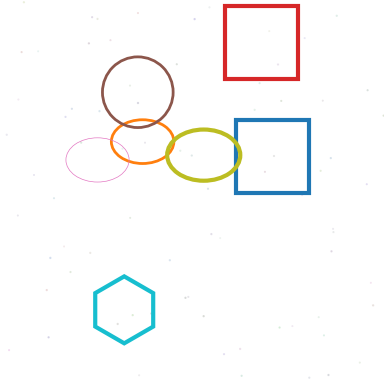[{"shape": "square", "thickness": 3, "radius": 0.48, "center": [0.708, 0.593]}, {"shape": "oval", "thickness": 2, "radius": 0.41, "center": [0.37, 0.632]}, {"shape": "square", "thickness": 3, "radius": 0.48, "center": [0.679, 0.89]}, {"shape": "circle", "thickness": 2, "radius": 0.46, "center": [0.358, 0.761]}, {"shape": "oval", "thickness": 0.5, "radius": 0.41, "center": [0.253, 0.585]}, {"shape": "oval", "thickness": 3, "radius": 0.47, "center": [0.529, 0.597]}, {"shape": "hexagon", "thickness": 3, "radius": 0.43, "center": [0.323, 0.195]}]